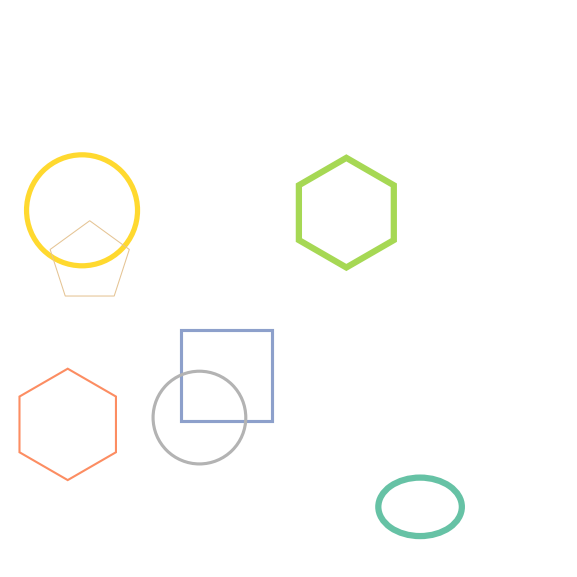[{"shape": "oval", "thickness": 3, "radius": 0.36, "center": [0.727, 0.121]}, {"shape": "hexagon", "thickness": 1, "radius": 0.48, "center": [0.117, 0.264]}, {"shape": "square", "thickness": 1.5, "radius": 0.39, "center": [0.393, 0.349]}, {"shape": "hexagon", "thickness": 3, "radius": 0.47, "center": [0.6, 0.631]}, {"shape": "circle", "thickness": 2.5, "radius": 0.48, "center": [0.142, 0.635]}, {"shape": "pentagon", "thickness": 0.5, "radius": 0.36, "center": [0.155, 0.545]}, {"shape": "circle", "thickness": 1.5, "radius": 0.4, "center": [0.345, 0.276]}]